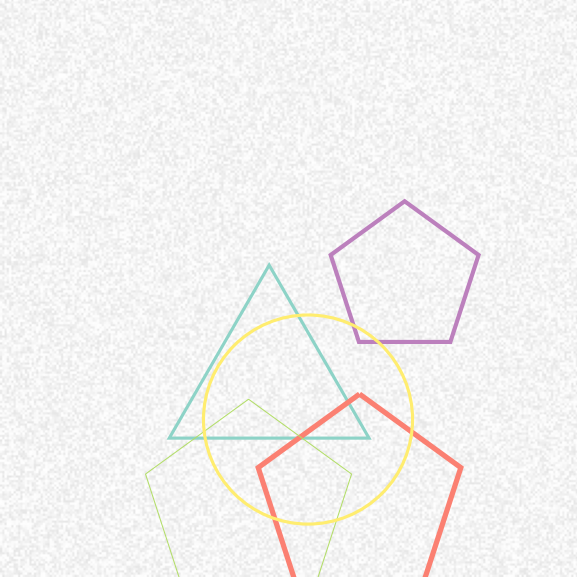[{"shape": "triangle", "thickness": 1.5, "radius": 1.0, "center": [0.466, 0.34]}, {"shape": "pentagon", "thickness": 2.5, "radius": 0.92, "center": [0.623, 0.132]}, {"shape": "pentagon", "thickness": 0.5, "radius": 0.94, "center": [0.43, 0.12]}, {"shape": "pentagon", "thickness": 2, "radius": 0.67, "center": [0.701, 0.516]}, {"shape": "circle", "thickness": 1.5, "radius": 0.91, "center": [0.533, 0.273]}]